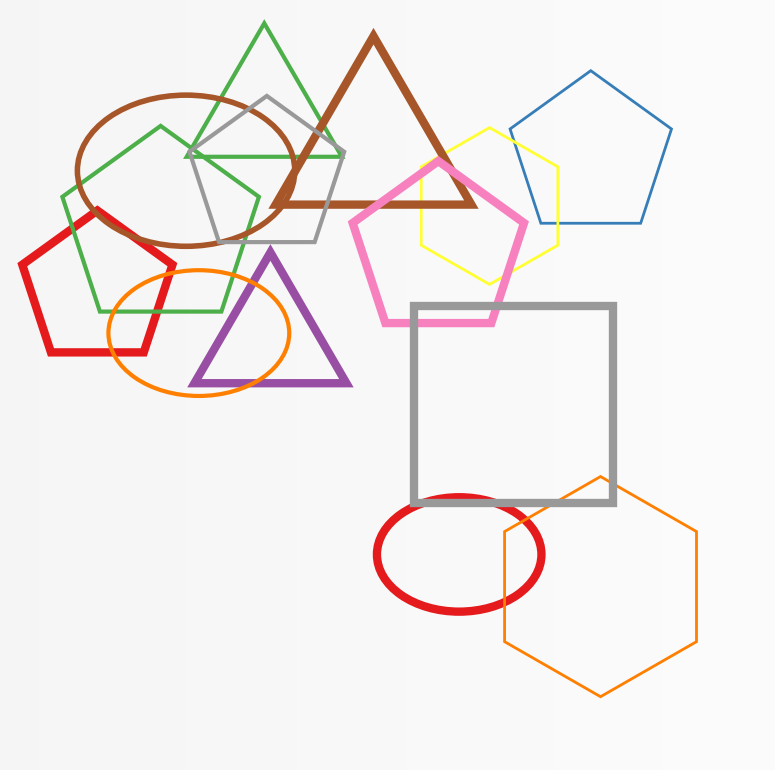[{"shape": "oval", "thickness": 3, "radius": 0.53, "center": [0.593, 0.28]}, {"shape": "pentagon", "thickness": 3, "radius": 0.51, "center": [0.126, 0.625]}, {"shape": "pentagon", "thickness": 1, "radius": 0.55, "center": [0.762, 0.799]}, {"shape": "pentagon", "thickness": 1.5, "radius": 0.67, "center": [0.207, 0.703]}, {"shape": "triangle", "thickness": 1.5, "radius": 0.58, "center": [0.341, 0.854]}, {"shape": "triangle", "thickness": 3, "radius": 0.57, "center": [0.349, 0.559]}, {"shape": "hexagon", "thickness": 1, "radius": 0.71, "center": [0.775, 0.238]}, {"shape": "oval", "thickness": 1.5, "radius": 0.58, "center": [0.257, 0.567]}, {"shape": "hexagon", "thickness": 1, "radius": 0.51, "center": [0.632, 0.732]}, {"shape": "triangle", "thickness": 3, "radius": 0.73, "center": [0.482, 0.807]}, {"shape": "oval", "thickness": 2, "radius": 0.7, "center": [0.24, 0.778]}, {"shape": "pentagon", "thickness": 3, "radius": 0.58, "center": [0.566, 0.674]}, {"shape": "square", "thickness": 3, "radius": 0.64, "center": [0.663, 0.474]}, {"shape": "pentagon", "thickness": 1.5, "radius": 0.52, "center": [0.344, 0.77]}]